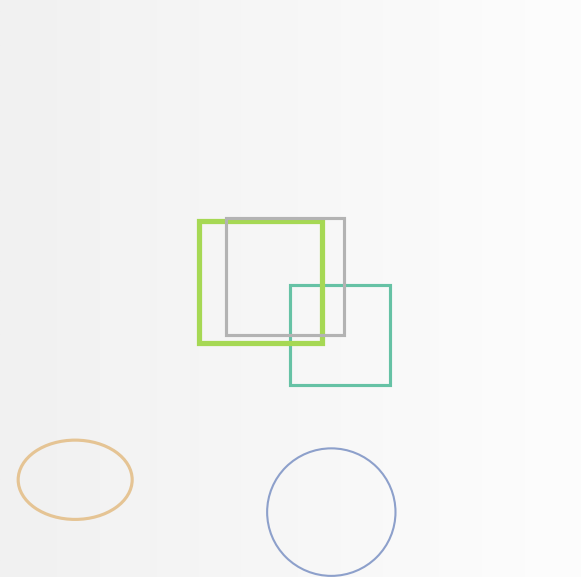[{"shape": "square", "thickness": 1.5, "radius": 0.43, "center": [0.585, 0.419]}, {"shape": "circle", "thickness": 1, "radius": 0.55, "center": [0.57, 0.112]}, {"shape": "square", "thickness": 2.5, "radius": 0.53, "center": [0.448, 0.511]}, {"shape": "oval", "thickness": 1.5, "radius": 0.49, "center": [0.129, 0.168]}, {"shape": "square", "thickness": 1.5, "radius": 0.51, "center": [0.49, 0.52]}]